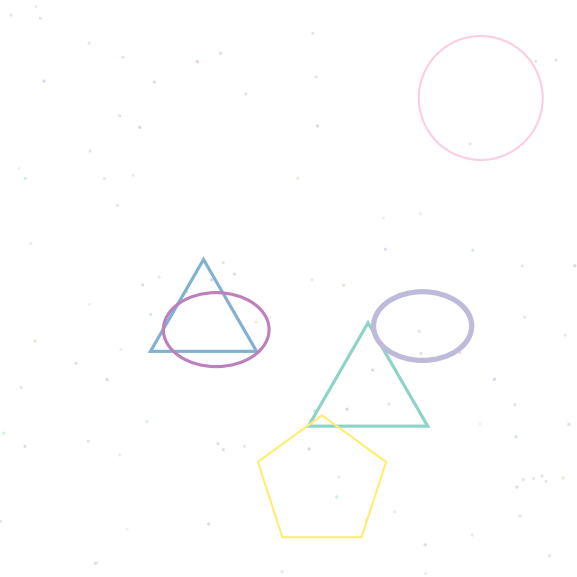[{"shape": "triangle", "thickness": 1.5, "radius": 0.6, "center": [0.637, 0.321]}, {"shape": "oval", "thickness": 2.5, "radius": 0.42, "center": [0.732, 0.435]}, {"shape": "triangle", "thickness": 1.5, "radius": 0.53, "center": [0.352, 0.444]}, {"shape": "circle", "thickness": 1, "radius": 0.54, "center": [0.832, 0.829]}, {"shape": "oval", "thickness": 1.5, "radius": 0.46, "center": [0.374, 0.428]}, {"shape": "pentagon", "thickness": 1, "radius": 0.58, "center": [0.558, 0.163]}]